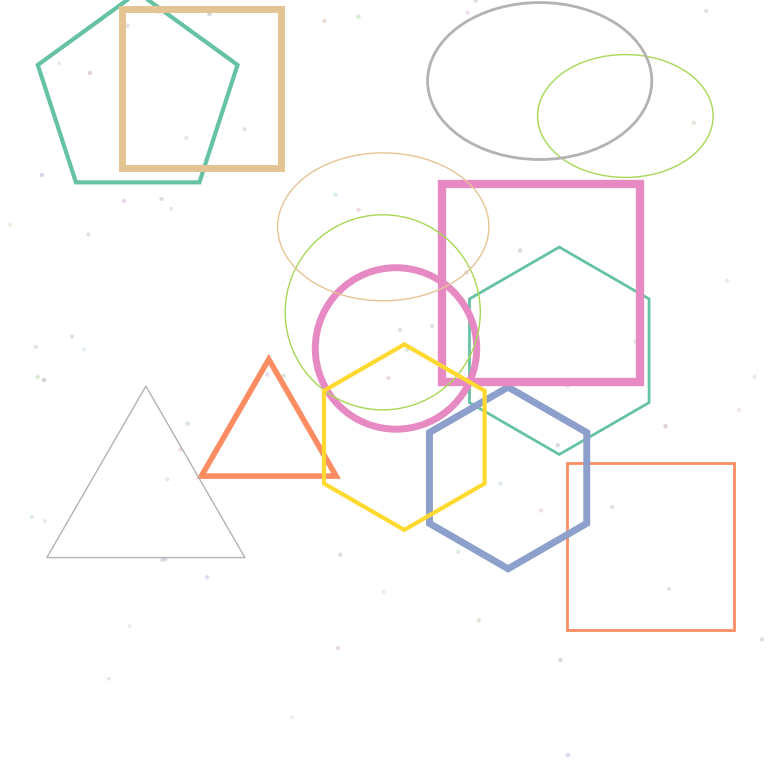[{"shape": "hexagon", "thickness": 1, "radius": 0.67, "center": [0.726, 0.544]}, {"shape": "pentagon", "thickness": 1.5, "radius": 0.68, "center": [0.179, 0.874]}, {"shape": "triangle", "thickness": 2, "radius": 0.51, "center": [0.349, 0.432]}, {"shape": "square", "thickness": 1, "radius": 0.54, "center": [0.844, 0.291]}, {"shape": "hexagon", "thickness": 2.5, "radius": 0.59, "center": [0.66, 0.379]}, {"shape": "square", "thickness": 3, "radius": 0.64, "center": [0.703, 0.632]}, {"shape": "circle", "thickness": 2.5, "radius": 0.52, "center": [0.514, 0.547]}, {"shape": "oval", "thickness": 0.5, "radius": 0.57, "center": [0.812, 0.849]}, {"shape": "circle", "thickness": 0.5, "radius": 0.63, "center": [0.497, 0.594]}, {"shape": "hexagon", "thickness": 1.5, "radius": 0.6, "center": [0.525, 0.432]}, {"shape": "square", "thickness": 2.5, "radius": 0.52, "center": [0.261, 0.885]}, {"shape": "oval", "thickness": 0.5, "radius": 0.69, "center": [0.498, 0.705]}, {"shape": "oval", "thickness": 1, "radius": 0.73, "center": [0.701, 0.895]}, {"shape": "triangle", "thickness": 0.5, "radius": 0.74, "center": [0.189, 0.35]}]